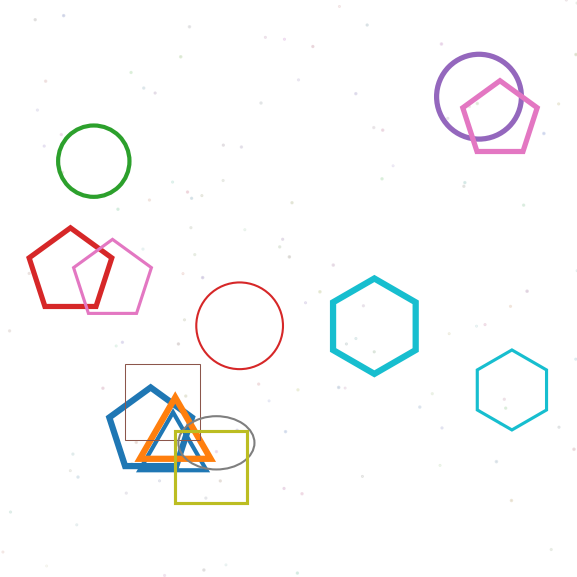[{"shape": "triangle", "thickness": 2, "radius": 0.33, "center": [0.3, 0.218]}, {"shape": "pentagon", "thickness": 3, "radius": 0.38, "center": [0.261, 0.253]}, {"shape": "triangle", "thickness": 3, "radius": 0.35, "center": [0.303, 0.24]}, {"shape": "circle", "thickness": 2, "radius": 0.31, "center": [0.162, 0.72]}, {"shape": "pentagon", "thickness": 2.5, "radius": 0.38, "center": [0.122, 0.529]}, {"shape": "circle", "thickness": 1, "radius": 0.38, "center": [0.415, 0.435]}, {"shape": "circle", "thickness": 2.5, "radius": 0.37, "center": [0.829, 0.832]}, {"shape": "square", "thickness": 0.5, "radius": 0.33, "center": [0.281, 0.303]}, {"shape": "pentagon", "thickness": 2.5, "radius": 0.34, "center": [0.866, 0.792]}, {"shape": "pentagon", "thickness": 1.5, "radius": 0.35, "center": [0.195, 0.514]}, {"shape": "oval", "thickness": 1, "radius": 0.33, "center": [0.375, 0.232]}, {"shape": "square", "thickness": 1.5, "radius": 0.31, "center": [0.366, 0.19]}, {"shape": "hexagon", "thickness": 1.5, "radius": 0.35, "center": [0.886, 0.324]}, {"shape": "hexagon", "thickness": 3, "radius": 0.41, "center": [0.648, 0.434]}]